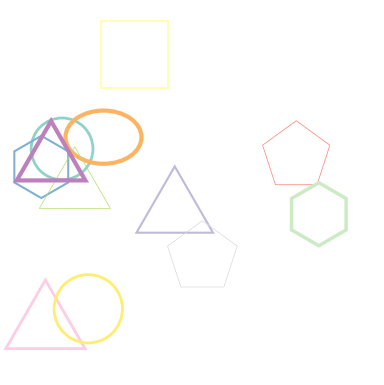[{"shape": "circle", "thickness": 2, "radius": 0.4, "center": [0.161, 0.613]}, {"shape": "square", "thickness": 1.5, "radius": 0.43, "center": [0.348, 0.859]}, {"shape": "triangle", "thickness": 1.5, "radius": 0.57, "center": [0.454, 0.453]}, {"shape": "pentagon", "thickness": 0.5, "radius": 0.46, "center": [0.769, 0.594]}, {"shape": "hexagon", "thickness": 1.5, "radius": 0.4, "center": [0.107, 0.566]}, {"shape": "oval", "thickness": 3, "radius": 0.49, "center": [0.269, 0.644]}, {"shape": "triangle", "thickness": 0.5, "radius": 0.53, "center": [0.194, 0.512]}, {"shape": "triangle", "thickness": 2, "radius": 0.59, "center": [0.118, 0.154]}, {"shape": "pentagon", "thickness": 0.5, "radius": 0.48, "center": [0.526, 0.332]}, {"shape": "triangle", "thickness": 3, "radius": 0.51, "center": [0.133, 0.583]}, {"shape": "hexagon", "thickness": 2.5, "radius": 0.41, "center": [0.828, 0.444]}, {"shape": "circle", "thickness": 2, "radius": 0.44, "center": [0.229, 0.198]}]